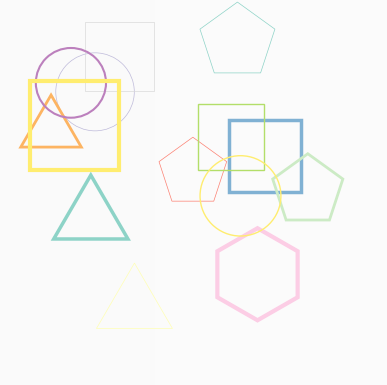[{"shape": "triangle", "thickness": 2.5, "radius": 0.55, "center": [0.234, 0.435]}, {"shape": "pentagon", "thickness": 0.5, "radius": 0.51, "center": [0.613, 0.893]}, {"shape": "triangle", "thickness": 0.5, "radius": 0.57, "center": [0.347, 0.203]}, {"shape": "circle", "thickness": 0.5, "radius": 0.51, "center": [0.245, 0.761]}, {"shape": "pentagon", "thickness": 0.5, "radius": 0.46, "center": [0.498, 0.552]}, {"shape": "square", "thickness": 2.5, "radius": 0.46, "center": [0.683, 0.595]}, {"shape": "triangle", "thickness": 2, "radius": 0.45, "center": [0.132, 0.663]}, {"shape": "square", "thickness": 1, "radius": 0.43, "center": [0.595, 0.645]}, {"shape": "hexagon", "thickness": 3, "radius": 0.6, "center": [0.665, 0.288]}, {"shape": "square", "thickness": 0.5, "radius": 0.45, "center": [0.308, 0.854]}, {"shape": "circle", "thickness": 1.5, "radius": 0.45, "center": [0.183, 0.785]}, {"shape": "pentagon", "thickness": 2, "radius": 0.48, "center": [0.794, 0.506]}, {"shape": "square", "thickness": 3, "radius": 0.58, "center": [0.193, 0.675]}, {"shape": "circle", "thickness": 1, "radius": 0.52, "center": [0.621, 0.491]}]